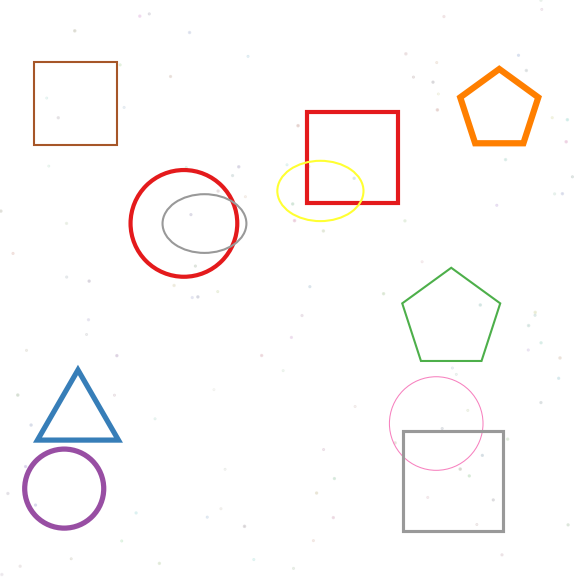[{"shape": "square", "thickness": 2, "radius": 0.39, "center": [0.61, 0.726]}, {"shape": "circle", "thickness": 2, "radius": 0.46, "center": [0.318, 0.612]}, {"shape": "triangle", "thickness": 2.5, "radius": 0.4, "center": [0.135, 0.278]}, {"shape": "pentagon", "thickness": 1, "radius": 0.45, "center": [0.781, 0.446]}, {"shape": "circle", "thickness": 2.5, "radius": 0.34, "center": [0.111, 0.153]}, {"shape": "pentagon", "thickness": 3, "radius": 0.36, "center": [0.865, 0.809]}, {"shape": "oval", "thickness": 1, "radius": 0.37, "center": [0.555, 0.668]}, {"shape": "square", "thickness": 1, "radius": 0.36, "center": [0.131, 0.82]}, {"shape": "circle", "thickness": 0.5, "radius": 0.41, "center": [0.755, 0.266]}, {"shape": "oval", "thickness": 1, "radius": 0.36, "center": [0.354, 0.612]}, {"shape": "square", "thickness": 1.5, "radius": 0.43, "center": [0.785, 0.167]}]